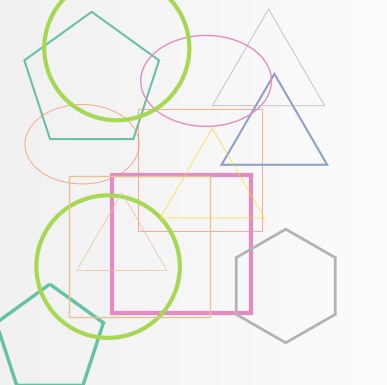[{"shape": "pentagon", "thickness": 2.5, "radius": 0.73, "center": [0.129, 0.117]}, {"shape": "pentagon", "thickness": 1.5, "radius": 0.91, "center": [0.237, 0.787]}, {"shape": "oval", "thickness": 0.5, "radius": 0.74, "center": [0.212, 0.625]}, {"shape": "square", "thickness": 0.5, "radius": 0.8, "center": [0.516, 0.558]}, {"shape": "triangle", "thickness": 1.5, "radius": 0.79, "center": [0.708, 0.651]}, {"shape": "square", "thickness": 3, "radius": 0.89, "center": [0.469, 0.366]}, {"shape": "oval", "thickness": 1, "radius": 0.84, "center": [0.532, 0.79]}, {"shape": "circle", "thickness": 3, "radius": 0.94, "center": [0.301, 0.875]}, {"shape": "circle", "thickness": 3, "radius": 0.93, "center": [0.279, 0.308]}, {"shape": "triangle", "thickness": 0.5, "radius": 0.78, "center": [0.548, 0.512]}, {"shape": "triangle", "thickness": 0.5, "radius": 0.67, "center": [0.315, 0.365]}, {"shape": "square", "thickness": 1, "radius": 0.91, "center": [0.359, 0.36]}, {"shape": "hexagon", "thickness": 2, "radius": 0.74, "center": [0.737, 0.257]}, {"shape": "triangle", "thickness": 0.5, "radius": 0.84, "center": [0.693, 0.809]}]